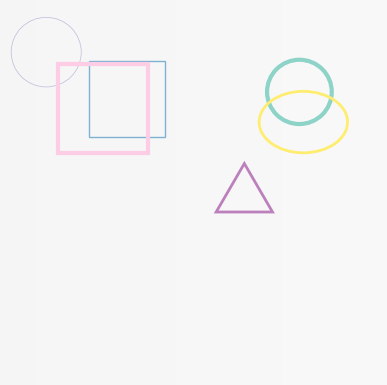[{"shape": "circle", "thickness": 3, "radius": 0.42, "center": [0.773, 0.761]}, {"shape": "circle", "thickness": 0.5, "radius": 0.45, "center": [0.119, 0.865]}, {"shape": "square", "thickness": 1, "radius": 0.49, "center": [0.327, 0.742]}, {"shape": "square", "thickness": 3, "radius": 0.58, "center": [0.266, 0.718]}, {"shape": "triangle", "thickness": 2, "radius": 0.42, "center": [0.631, 0.491]}, {"shape": "oval", "thickness": 2, "radius": 0.57, "center": [0.783, 0.683]}]